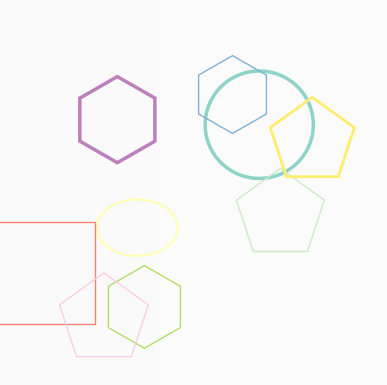[{"shape": "circle", "thickness": 2.5, "radius": 0.7, "center": [0.669, 0.676]}, {"shape": "oval", "thickness": 1.5, "radius": 0.52, "center": [0.354, 0.409]}, {"shape": "square", "thickness": 1, "radius": 0.67, "center": [0.113, 0.292]}, {"shape": "hexagon", "thickness": 1, "radius": 0.51, "center": [0.6, 0.755]}, {"shape": "hexagon", "thickness": 1, "radius": 0.54, "center": [0.373, 0.203]}, {"shape": "pentagon", "thickness": 1, "radius": 0.6, "center": [0.268, 0.171]}, {"shape": "hexagon", "thickness": 2.5, "radius": 0.56, "center": [0.303, 0.689]}, {"shape": "pentagon", "thickness": 1, "radius": 0.6, "center": [0.724, 0.443]}, {"shape": "pentagon", "thickness": 2, "radius": 0.57, "center": [0.806, 0.633]}]